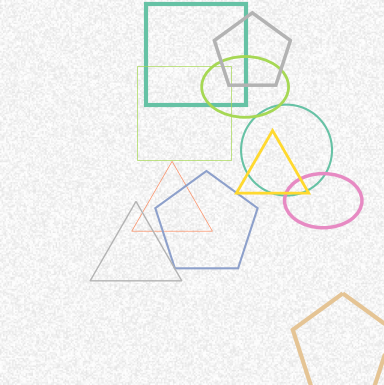[{"shape": "circle", "thickness": 1.5, "radius": 0.59, "center": [0.744, 0.61]}, {"shape": "square", "thickness": 3, "radius": 0.65, "center": [0.509, 0.858]}, {"shape": "triangle", "thickness": 0.5, "radius": 0.6, "center": [0.447, 0.46]}, {"shape": "pentagon", "thickness": 1.5, "radius": 0.7, "center": [0.536, 0.416]}, {"shape": "oval", "thickness": 2.5, "radius": 0.5, "center": [0.84, 0.479]}, {"shape": "square", "thickness": 0.5, "radius": 0.61, "center": [0.479, 0.707]}, {"shape": "oval", "thickness": 2, "radius": 0.56, "center": [0.637, 0.774]}, {"shape": "triangle", "thickness": 2, "radius": 0.54, "center": [0.708, 0.553]}, {"shape": "pentagon", "thickness": 3, "radius": 0.68, "center": [0.89, 0.101]}, {"shape": "pentagon", "thickness": 2.5, "radius": 0.52, "center": [0.655, 0.863]}, {"shape": "triangle", "thickness": 1, "radius": 0.69, "center": [0.353, 0.339]}]